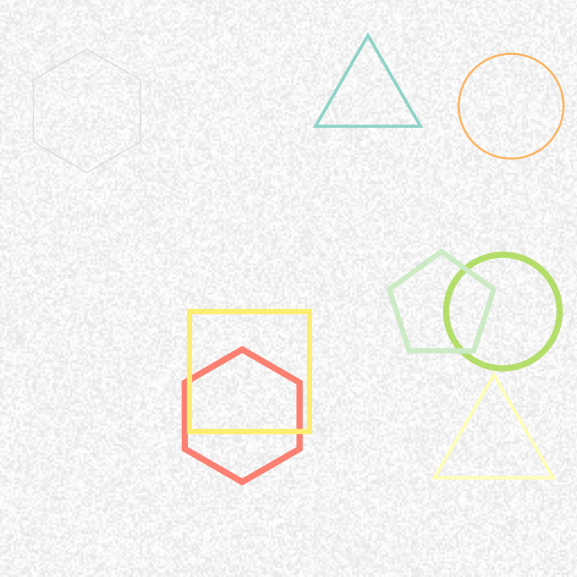[{"shape": "triangle", "thickness": 1.5, "radius": 0.52, "center": [0.637, 0.833]}, {"shape": "triangle", "thickness": 1.5, "radius": 0.59, "center": [0.855, 0.231]}, {"shape": "hexagon", "thickness": 3, "radius": 0.57, "center": [0.419, 0.279]}, {"shape": "circle", "thickness": 1, "radius": 0.45, "center": [0.885, 0.815]}, {"shape": "circle", "thickness": 3, "radius": 0.49, "center": [0.871, 0.46]}, {"shape": "hexagon", "thickness": 0.5, "radius": 0.54, "center": [0.15, 0.807]}, {"shape": "pentagon", "thickness": 2.5, "radius": 0.48, "center": [0.764, 0.469]}, {"shape": "square", "thickness": 2.5, "radius": 0.52, "center": [0.431, 0.356]}]